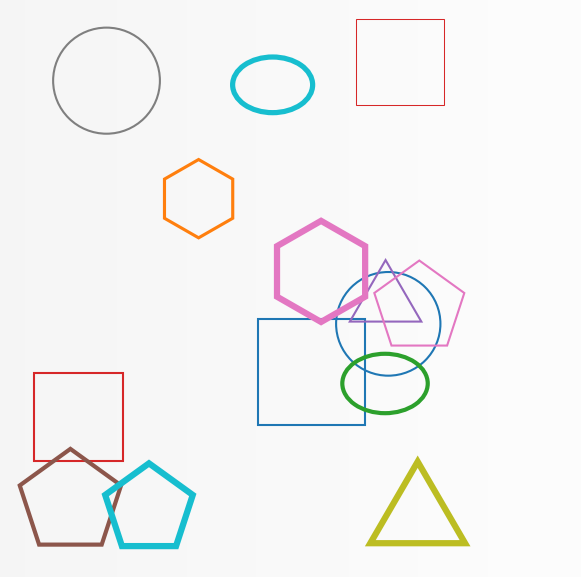[{"shape": "square", "thickness": 1, "radius": 0.46, "center": [0.536, 0.355]}, {"shape": "circle", "thickness": 1, "radius": 0.45, "center": [0.668, 0.438]}, {"shape": "hexagon", "thickness": 1.5, "radius": 0.34, "center": [0.342, 0.655]}, {"shape": "oval", "thickness": 2, "radius": 0.37, "center": [0.662, 0.335]}, {"shape": "square", "thickness": 1, "radius": 0.38, "center": [0.135, 0.277]}, {"shape": "square", "thickness": 0.5, "radius": 0.38, "center": [0.688, 0.892]}, {"shape": "triangle", "thickness": 1, "radius": 0.36, "center": [0.663, 0.478]}, {"shape": "pentagon", "thickness": 2, "radius": 0.46, "center": [0.121, 0.13]}, {"shape": "pentagon", "thickness": 1, "radius": 0.41, "center": [0.721, 0.467]}, {"shape": "hexagon", "thickness": 3, "radius": 0.44, "center": [0.552, 0.529]}, {"shape": "circle", "thickness": 1, "radius": 0.46, "center": [0.183, 0.859]}, {"shape": "triangle", "thickness": 3, "radius": 0.47, "center": [0.719, 0.106]}, {"shape": "oval", "thickness": 2.5, "radius": 0.34, "center": [0.469, 0.852]}, {"shape": "pentagon", "thickness": 3, "radius": 0.4, "center": [0.256, 0.118]}]